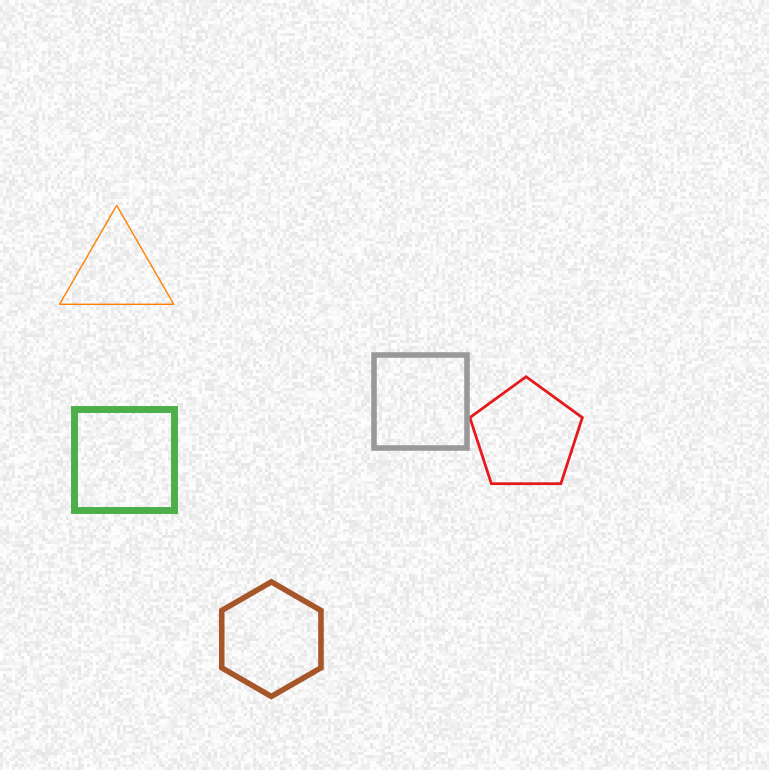[{"shape": "pentagon", "thickness": 1, "radius": 0.38, "center": [0.683, 0.434]}, {"shape": "square", "thickness": 2.5, "radius": 0.33, "center": [0.161, 0.403]}, {"shape": "triangle", "thickness": 0.5, "radius": 0.43, "center": [0.151, 0.648]}, {"shape": "hexagon", "thickness": 2, "radius": 0.37, "center": [0.352, 0.17]}, {"shape": "square", "thickness": 2, "radius": 0.3, "center": [0.546, 0.479]}]